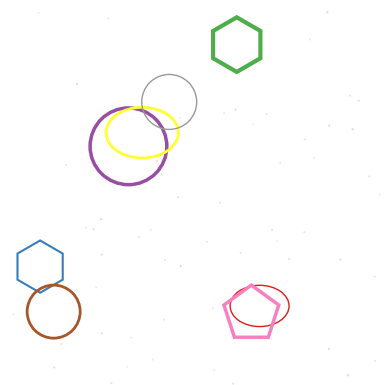[{"shape": "oval", "thickness": 1, "radius": 0.38, "center": [0.674, 0.205]}, {"shape": "hexagon", "thickness": 1.5, "radius": 0.34, "center": [0.104, 0.307]}, {"shape": "hexagon", "thickness": 3, "radius": 0.35, "center": [0.615, 0.884]}, {"shape": "circle", "thickness": 2.5, "radius": 0.5, "center": [0.334, 0.62]}, {"shape": "oval", "thickness": 2, "radius": 0.47, "center": [0.369, 0.656]}, {"shape": "circle", "thickness": 2, "radius": 0.34, "center": [0.139, 0.191]}, {"shape": "pentagon", "thickness": 2.5, "radius": 0.37, "center": [0.653, 0.185]}, {"shape": "circle", "thickness": 1, "radius": 0.36, "center": [0.44, 0.735]}]